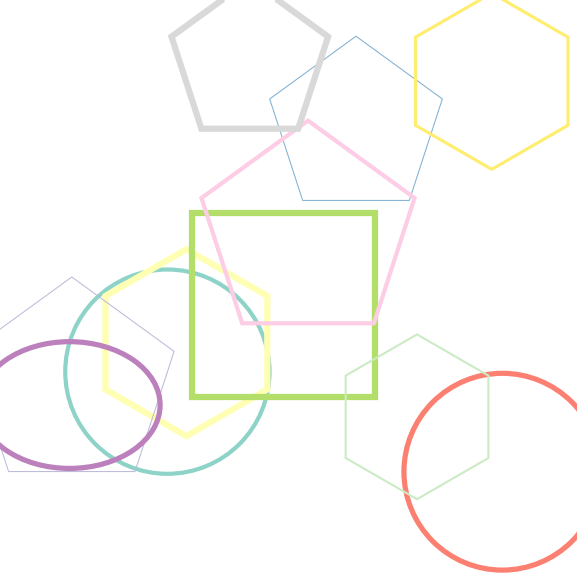[{"shape": "circle", "thickness": 2, "radius": 0.88, "center": [0.29, 0.356]}, {"shape": "hexagon", "thickness": 3, "radius": 0.81, "center": [0.323, 0.406]}, {"shape": "pentagon", "thickness": 0.5, "radius": 0.93, "center": [0.124, 0.333]}, {"shape": "circle", "thickness": 2.5, "radius": 0.85, "center": [0.87, 0.182]}, {"shape": "pentagon", "thickness": 0.5, "radius": 0.79, "center": [0.616, 0.779]}, {"shape": "square", "thickness": 3, "radius": 0.79, "center": [0.491, 0.471]}, {"shape": "pentagon", "thickness": 2, "radius": 0.97, "center": [0.533, 0.596]}, {"shape": "pentagon", "thickness": 3, "radius": 0.71, "center": [0.433, 0.892]}, {"shape": "oval", "thickness": 2.5, "radius": 0.78, "center": [0.12, 0.298]}, {"shape": "hexagon", "thickness": 1, "radius": 0.71, "center": [0.722, 0.277]}, {"shape": "hexagon", "thickness": 1.5, "radius": 0.76, "center": [0.852, 0.858]}]